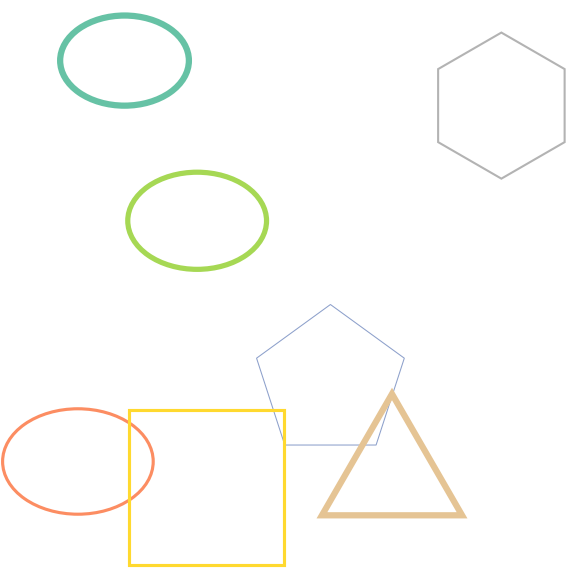[{"shape": "oval", "thickness": 3, "radius": 0.56, "center": [0.216, 0.894]}, {"shape": "oval", "thickness": 1.5, "radius": 0.65, "center": [0.135, 0.2]}, {"shape": "pentagon", "thickness": 0.5, "radius": 0.67, "center": [0.572, 0.337]}, {"shape": "oval", "thickness": 2.5, "radius": 0.6, "center": [0.341, 0.617]}, {"shape": "square", "thickness": 1.5, "radius": 0.67, "center": [0.358, 0.155]}, {"shape": "triangle", "thickness": 3, "radius": 0.7, "center": [0.679, 0.177]}, {"shape": "hexagon", "thickness": 1, "radius": 0.63, "center": [0.868, 0.816]}]